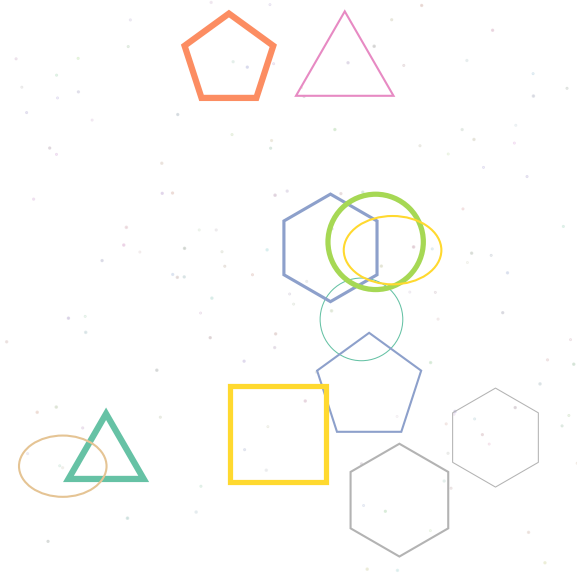[{"shape": "circle", "thickness": 0.5, "radius": 0.36, "center": [0.626, 0.446]}, {"shape": "triangle", "thickness": 3, "radius": 0.38, "center": [0.184, 0.207]}, {"shape": "pentagon", "thickness": 3, "radius": 0.4, "center": [0.396, 0.895]}, {"shape": "pentagon", "thickness": 1, "radius": 0.47, "center": [0.639, 0.328]}, {"shape": "hexagon", "thickness": 1.5, "radius": 0.47, "center": [0.572, 0.57]}, {"shape": "triangle", "thickness": 1, "radius": 0.49, "center": [0.597, 0.882]}, {"shape": "circle", "thickness": 2.5, "radius": 0.41, "center": [0.65, 0.58]}, {"shape": "square", "thickness": 2.5, "radius": 0.42, "center": [0.482, 0.248]}, {"shape": "oval", "thickness": 1, "radius": 0.42, "center": [0.68, 0.566]}, {"shape": "oval", "thickness": 1, "radius": 0.38, "center": [0.109, 0.192]}, {"shape": "hexagon", "thickness": 1, "radius": 0.49, "center": [0.692, 0.133]}, {"shape": "hexagon", "thickness": 0.5, "radius": 0.43, "center": [0.858, 0.241]}]